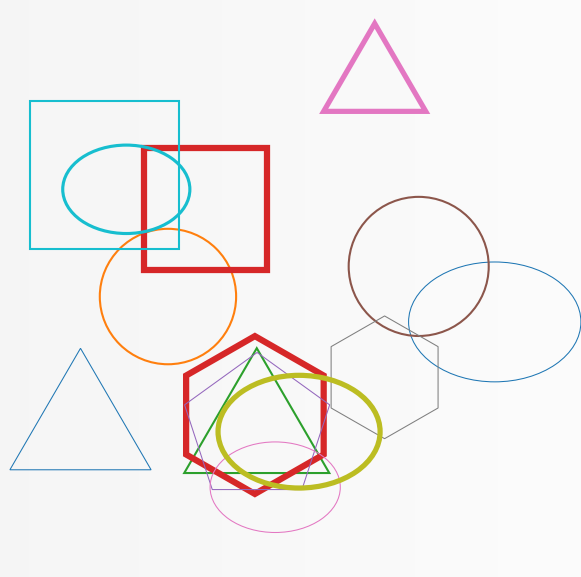[{"shape": "oval", "thickness": 0.5, "radius": 0.74, "center": [0.851, 0.442]}, {"shape": "triangle", "thickness": 0.5, "radius": 0.7, "center": [0.138, 0.256]}, {"shape": "circle", "thickness": 1, "radius": 0.59, "center": [0.289, 0.486]}, {"shape": "triangle", "thickness": 1, "radius": 0.72, "center": [0.442, 0.252]}, {"shape": "square", "thickness": 3, "radius": 0.53, "center": [0.353, 0.636]}, {"shape": "hexagon", "thickness": 3, "radius": 0.68, "center": [0.439, 0.28]}, {"shape": "pentagon", "thickness": 0.5, "radius": 0.66, "center": [0.442, 0.258]}, {"shape": "circle", "thickness": 1, "radius": 0.6, "center": [0.72, 0.538]}, {"shape": "oval", "thickness": 0.5, "radius": 0.56, "center": [0.473, 0.155]}, {"shape": "triangle", "thickness": 2.5, "radius": 0.51, "center": [0.645, 0.857]}, {"shape": "hexagon", "thickness": 0.5, "radius": 0.53, "center": [0.662, 0.346]}, {"shape": "oval", "thickness": 2.5, "radius": 0.7, "center": [0.515, 0.252]}, {"shape": "square", "thickness": 1, "radius": 0.64, "center": [0.18, 0.697]}, {"shape": "oval", "thickness": 1.5, "radius": 0.55, "center": [0.217, 0.671]}]